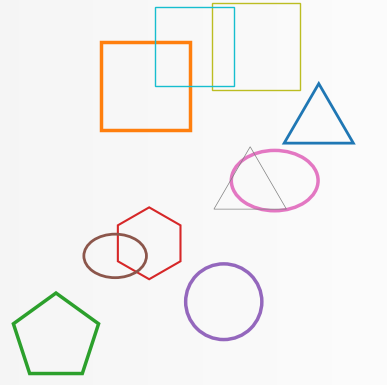[{"shape": "triangle", "thickness": 2, "radius": 0.52, "center": [0.823, 0.68]}, {"shape": "square", "thickness": 2.5, "radius": 0.57, "center": [0.375, 0.777]}, {"shape": "pentagon", "thickness": 2.5, "radius": 0.58, "center": [0.144, 0.123]}, {"shape": "hexagon", "thickness": 1.5, "radius": 0.47, "center": [0.385, 0.368]}, {"shape": "circle", "thickness": 2.5, "radius": 0.49, "center": [0.577, 0.216]}, {"shape": "oval", "thickness": 2, "radius": 0.4, "center": [0.297, 0.335]}, {"shape": "oval", "thickness": 2.5, "radius": 0.56, "center": [0.709, 0.531]}, {"shape": "triangle", "thickness": 0.5, "radius": 0.54, "center": [0.646, 0.511]}, {"shape": "square", "thickness": 1, "radius": 0.56, "center": [0.661, 0.879]}, {"shape": "square", "thickness": 1, "radius": 0.51, "center": [0.502, 0.879]}]